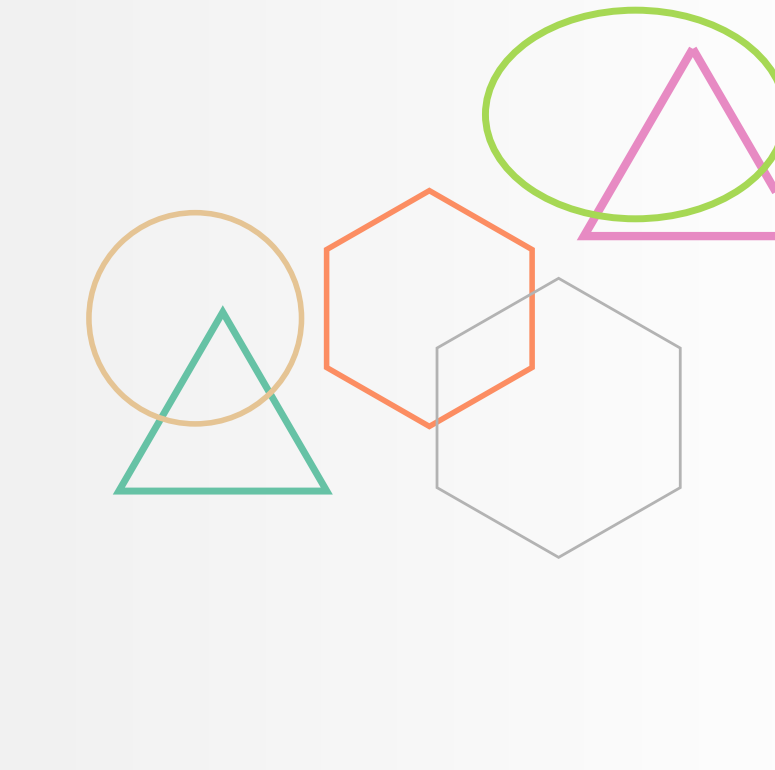[{"shape": "triangle", "thickness": 2.5, "radius": 0.77, "center": [0.287, 0.44]}, {"shape": "hexagon", "thickness": 2, "radius": 0.77, "center": [0.554, 0.599]}, {"shape": "triangle", "thickness": 3, "radius": 0.81, "center": [0.894, 0.774]}, {"shape": "oval", "thickness": 2.5, "radius": 0.97, "center": [0.82, 0.851]}, {"shape": "circle", "thickness": 2, "radius": 0.69, "center": [0.252, 0.587]}, {"shape": "hexagon", "thickness": 1, "radius": 0.91, "center": [0.721, 0.457]}]